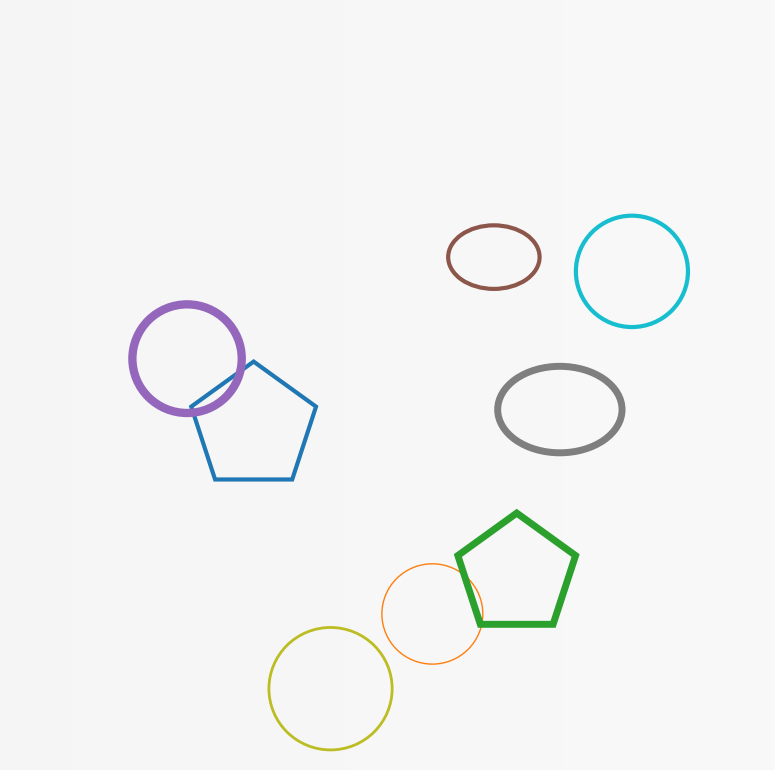[{"shape": "pentagon", "thickness": 1.5, "radius": 0.42, "center": [0.327, 0.446]}, {"shape": "circle", "thickness": 0.5, "radius": 0.33, "center": [0.558, 0.203]}, {"shape": "pentagon", "thickness": 2.5, "radius": 0.4, "center": [0.667, 0.254]}, {"shape": "circle", "thickness": 3, "radius": 0.35, "center": [0.241, 0.534]}, {"shape": "oval", "thickness": 1.5, "radius": 0.29, "center": [0.637, 0.666]}, {"shape": "oval", "thickness": 2.5, "radius": 0.4, "center": [0.722, 0.468]}, {"shape": "circle", "thickness": 1, "radius": 0.4, "center": [0.426, 0.106]}, {"shape": "circle", "thickness": 1.5, "radius": 0.36, "center": [0.815, 0.648]}]